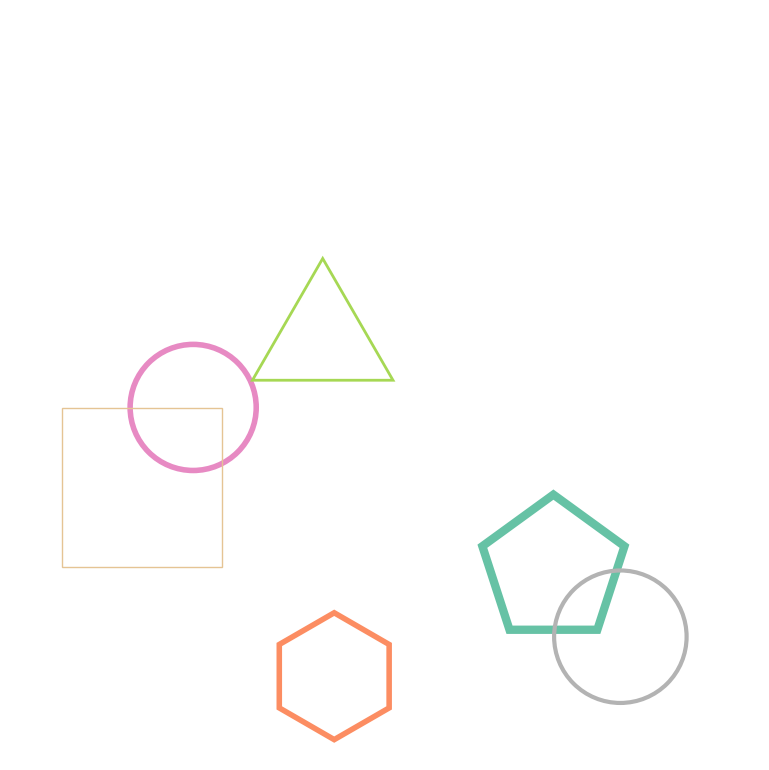[{"shape": "pentagon", "thickness": 3, "radius": 0.49, "center": [0.719, 0.261]}, {"shape": "hexagon", "thickness": 2, "radius": 0.41, "center": [0.434, 0.122]}, {"shape": "circle", "thickness": 2, "radius": 0.41, "center": [0.251, 0.471]}, {"shape": "triangle", "thickness": 1, "radius": 0.53, "center": [0.419, 0.559]}, {"shape": "square", "thickness": 0.5, "radius": 0.52, "center": [0.184, 0.367]}, {"shape": "circle", "thickness": 1.5, "radius": 0.43, "center": [0.806, 0.173]}]